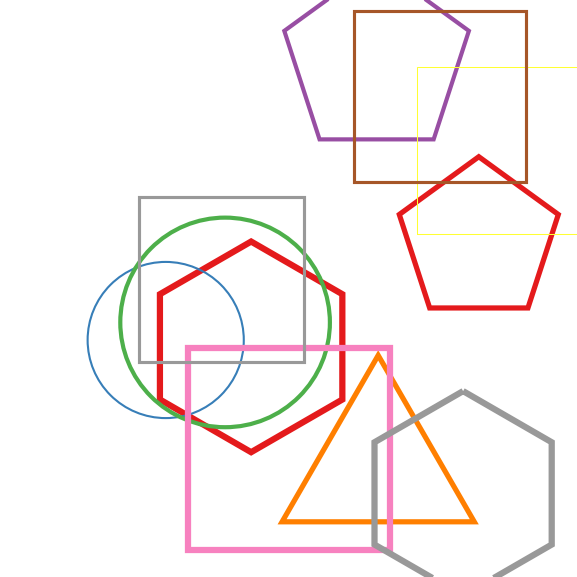[{"shape": "hexagon", "thickness": 3, "radius": 0.91, "center": [0.435, 0.399]}, {"shape": "pentagon", "thickness": 2.5, "radius": 0.72, "center": [0.829, 0.583]}, {"shape": "circle", "thickness": 1, "radius": 0.68, "center": [0.287, 0.41]}, {"shape": "circle", "thickness": 2, "radius": 0.91, "center": [0.39, 0.441]}, {"shape": "pentagon", "thickness": 2, "radius": 0.84, "center": [0.652, 0.894]}, {"shape": "triangle", "thickness": 2.5, "radius": 0.96, "center": [0.655, 0.192]}, {"shape": "square", "thickness": 0.5, "radius": 0.72, "center": [0.866, 0.739]}, {"shape": "square", "thickness": 1.5, "radius": 0.74, "center": [0.762, 0.832]}, {"shape": "square", "thickness": 3, "radius": 0.87, "center": [0.501, 0.222]}, {"shape": "square", "thickness": 1.5, "radius": 0.71, "center": [0.383, 0.514]}, {"shape": "hexagon", "thickness": 3, "radius": 0.89, "center": [0.802, 0.145]}]